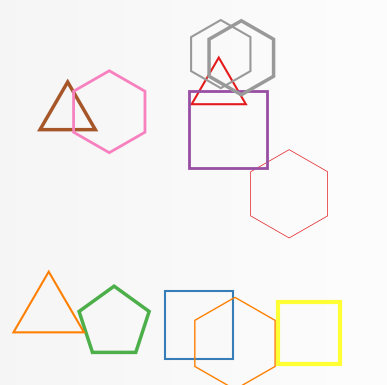[{"shape": "triangle", "thickness": 1.5, "radius": 0.4, "center": [0.565, 0.77]}, {"shape": "hexagon", "thickness": 0.5, "radius": 0.57, "center": [0.746, 0.497]}, {"shape": "square", "thickness": 1.5, "radius": 0.44, "center": [0.513, 0.156]}, {"shape": "pentagon", "thickness": 2.5, "radius": 0.48, "center": [0.294, 0.162]}, {"shape": "square", "thickness": 2, "radius": 0.5, "center": [0.589, 0.664]}, {"shape": "hexagon", "thickness": 1, "radius": 0.6, "center": [0.606, 0.108]}, {"shape": "triangle", "thickness": 1.5, "radius": 0.53, "center": [0.126, 0.189]}, {"shape": "square", "thickness": 3, "radius": 0.4, "center": [0.798, 0.136]}, {"shape": "triangle", "thickness": 2.5, "radius": 0.41, "center": [0.175, 0.704]}, {"shape": "hexagon", "thickness": 2, "radius": 0.53, "center": [0.282, 0.71]}, {"shape": "hexagon", "thickness": 2.5, "radius": 0.48, "center": [0.623, 0.85]}, {"shape": "hexagon", "thickness": 1.5, "radius": 0.44, "center": [0.57, 0.86]}]